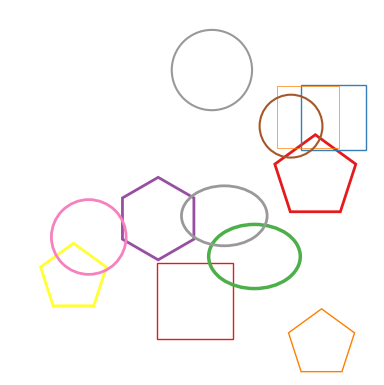[{"shape": "pentagon", "thickness": 2, "radius": 0.55, "center": [0.819, 0.539]}, {"shape": "square", "thickness": 1, "radius": 0.49, "center": [0.505, 0.218]}, {"shape": "square", "thickness": 1, "radius": 0.42, "center": [0.867, 0.695]}, {"shape": "oval", "thickness": 2.5, "radius": 0.59, "center": [0.661, 0.334]}, {"shape": "hexagon", "thickness": 2, "radius": 0.54, "center": [0.411, 0.432]}, {"shape": "pentagon", "thickness": 1, "radius": 0.45, "center": [0.835, 0.108]}, {"shape": "square", "thickness": 0.5, "radius": 0.4, "center": [0.8, 0.697]}, {"shape": "pentagon", "thickness": 2, "radius": 0.45, "center": [0.191, 0.278]}, {"shape": "circle", "thickness": 1.5, "radius": 0.41, "center": [0.756, 0.672]}, {"shape": "circle", "thickness": 2, "radius": 0.49, "center": [0.231, 0.384]}, {"shape": "oval", "thickness": 2, "radius": 0.56, "center": [0.583, 0.439]}, {"shape": "circle", "thickness": 1.5, "radius": 0.52, "center": [0.55, 0.818]}]